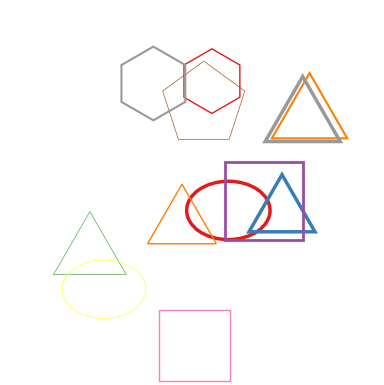[{"shape": "hexagon", "thickness": 1, "radius": 0.42, "center": [0.55, 0.789]}, {"shape": "oval", "thickness": 2.5, "radius": 0.54, "center": [0.593, 0.453]}, {"shape": "triangle", "thickness": 2.5, "radius": 0.49, "center": [0.732, 0.447]}, {"shape": "triangle", "thickness": 0.5, "radius": 0.55, "center": [0.234, 0.341]}, {"shape": "square", "thickness": 2, "radius": 0.5, "center": [0.686, 0.478]}, {"shape": "triangle", "thickness": 1.5, "radius": 0.57, "center": [0.804, 0.697]}, {"shape": "triangle", "thickness": 1, "radius": 0.52, "center": [0.473, 0.418]}, {"shape": "oval", "thickness": 0.5, "radius": 0.54, "center": [0.27, 0.249]}, {"shape": "pentagon", "thickness": 0.5, "radius": 0.56, "center": [0.529, 0.729]}, {"shape": "square", "thickness": 1, "radius": 0.46, "center": [0.506, 0.102]}, {"shape": "hexagon", "thickness": 1.5, "radius": 0.48, "center": [0.398, 0.783]}, {"shape": "triangle", "thickness": 2.5, "radius": 0.56, "center": [0.786, 0.689]}]